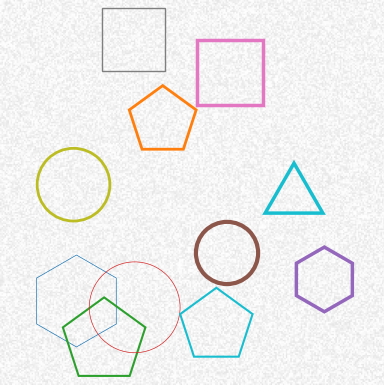[{"shape": "hexagon", "thickness": 0.5, "radius": 0.6, "center": [0.199, 0.218]}, {"shape": "pentagon", "thickness": 2, "radius": 0.46, "center": [0.423, 0.686]}, {"shape": "pentagon", "thickness": 1.5, "radius": 0.56, "center": [0.271, 0.115]}, {"shape": "circle", "thickness": 0.5, "radius": 0.59, "center": [0.35, 0.202]}, {"shape": "hexagon", "thickness": 2.5, "radius": 0.42, "center": [0.843, 0.274]}, {"shape": "circle", "thickness": 3, "radius": 0.4, "center": [0.59, 0.343]}, {"shape": "square", "thickness": 2.5, "radius": 0.42, "center": [0.597, 0.812]}, {"shape": "square", "thickness": 1, "radius": 0.41, "center": [0.347, 0.898]}, {"shape": "circle", "thickness": 2, "radius": 0.47, "center": [0.191, 0.52]}, {"shape": "triangle", "thickness": 2.5, "radius": 0.43, "center": [0.764, 0.49]}, {"shape": "pentagon", "thickness": 1.5, "radius": 0.49, "center": [0.562, 0.154]}]